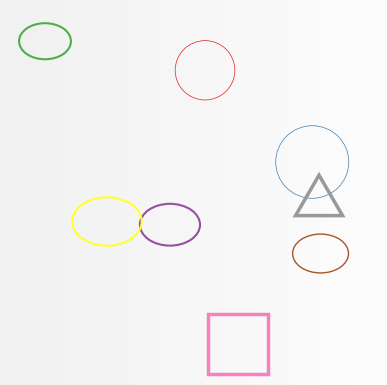[{"shape": "circle", "thickness": 0.5, "radius": 0.39, "center": [0.529, 0.817]}, {"shape": "circle", "thickness": 0.5, "radius": 0.47, "center": [0.806, 0.579]}, {"shape": "oval", "thickness": 1.5, "radius": 0.33, "center": [0.116, 0.893]}, {"shape": "oval", "thickness": 1.5, "radius": 0.39, "center": [0.439, 0.416]}, {"shape": "oval", "thickness": 1.5, "radius": 0.45, "center": [0.276, 0.425]}, {"shape": "oval", "thickness": 1, "radius": 0.36, "center": [0.827, 0.342]}, {"shape": "square", "thickness": 2.5, "radius": 0.39, "center": [0.614, 0.106]}, {"shape": "triangle", "thickness": 2.5, "radius": 0.35, "center": [0.823, 0.475]}]